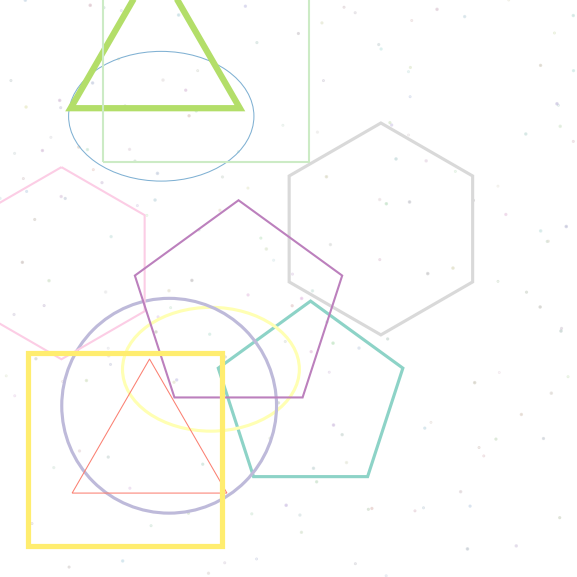[{"shape": "pentagon", "thickness": 1.5, "radius": 0.84, "center": [0.538, 0.31]}, {"shape": "oval", "thickness": 1.5, "radius": 0.77, "center": [0.365, 0.36]}, {"shape": "circle", "thickness": 1.5, "radius": 0.93, "center": [0.293, 0.297]}, {"shape": "triangle", "thickness": 0.5, "radius": 0.77, "center": [0.259, 0.223]}, {"shape": "oval", "thickness": 0.5, "radius": 0.8, "center": [0.279, 0.798]}, {"shape": "triangle", "thickness": 3, "radius": 0.85, "center": [0.269, 0.896]}, {"shape": "hexagon", "thickness": 1, "radius": 0.83, "center": [0.106, 0.543]}, {"shape": "hexagon", "thickness": 1.5, "radius": 0.92, "center": [0.66, 0.603]}, {"shape": "pentagon", "thickness": 1, "radius": 0.94, "center": [0.413, 0.464]}, {"shape": "square", "thickness": 1, "radius": 0.89, "center": [0.357, 0.898]}, {"shape": "square", "thickness": 2.5, "radius": 0.84, "center": [0.216, 0.221]}]